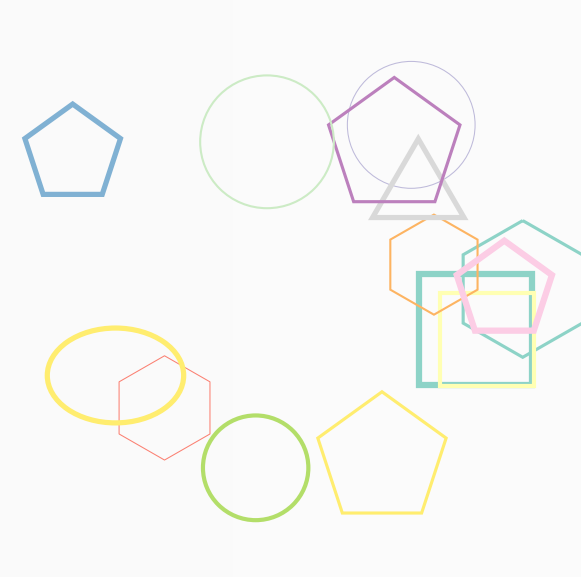[{"shape": "square", "thickness": 3, "radius": 0.48, "center": [0.818, 0.428]}, {"shape": "hexagon", "thickness": 1.5, "radius": 0.59, "center": [0.899, 0.499]}, {"shape": "square", "thickness": 2, "radius": 0.4, "center": [0.838, 0.411]}, {"shape": "circle", "thickness": 0.5, "radius": 0.55, "center": [0.707, 0.783]}, {"shape": "hexagon", "thickness": 0.5, "radius": 0.45, "center": [0.283, 0.293]}, {"shape": "pentagon", "thickness": 2.5, "radius": 0.43, "center": [0.125, 0.732]}, {"shape": "hexagon", "thickness": 1, "radius": 0.43, "center": [0.747, 0.541]}, {"shape": "circle", "thickness": 2, "radius": 0.45, "center": [0.44, 0.189]}, {"shape": "pentagon", "thickness": 3, "radius": 0.43, "center": [0.868, 0.496]}, {"shape": "triangle", "thickness": 2.5, "radius": 0.45, "center": [0.72, 0.668]}, {"shape": "pentagon", "thickness": 1.5, "radius": 0.59, "center": [0.678, 0.746]}, {"shape": "circle", "thickness": 1, "radius": 0.57, "center": [0.459, 0.754]}, {"shape": "pentagon", "thickness": 1.5, "radius": 0.58, "center": [0.657, 0.205]}, {"shape": "oval", "thickness": 2.5, "radius": 0.59, "center": [0.199, 0.349]}]